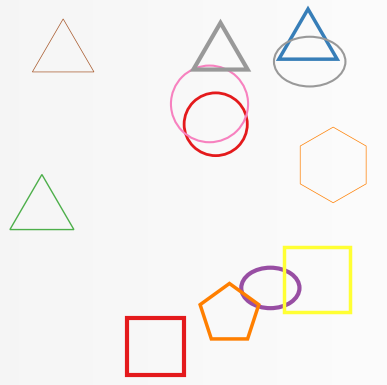[{"shape": "square", "thickness": 3, "radius": 0.37, "center": [0.401, 0.101]}, {"shape": "circle", "thickness": 2, "radius": 0.41, "center": [0.557, 0.677]}, {"shape": "triangle", "thickness": 2.5, "radius": 0.43, "center": [0.795, 0.89]}, {"shape": "triangle", "thickness": 1, "radius": 0.48, "center": [0.108, 0.451]}, {"shape": "oval", "thickness": 3, "radius": 0.38, "center": [0.698, 0.252]}, {"shape": "pentagon", "thickness": 2.5, "radius": 0.4, "center": [0.592, 0.184]}, {"shape": "hexagon", "thickness": 0.5, "radius": 0.49, "center": [0.86, 0.572]}, {"shape": "square", "thickness": 2.5, "radius": 0.42, "center": [0.818, 0.275]}, {"shape": "triangle", "thickness": 0.5, "radius": 0.46, "center": [0.163, 0.859]}, {"shape": "circle", "thickness": 1.5, "radius": 0.5, "center": [0.541, 0.73]}, {"shape": "triangle", "thickness": 3, "radius": 0.4, "center": [0.569, 0.86]}, {"shape": "oval", "thickness": 1.5, "radius": 0.46, "center": [0.799, 0.84]}]